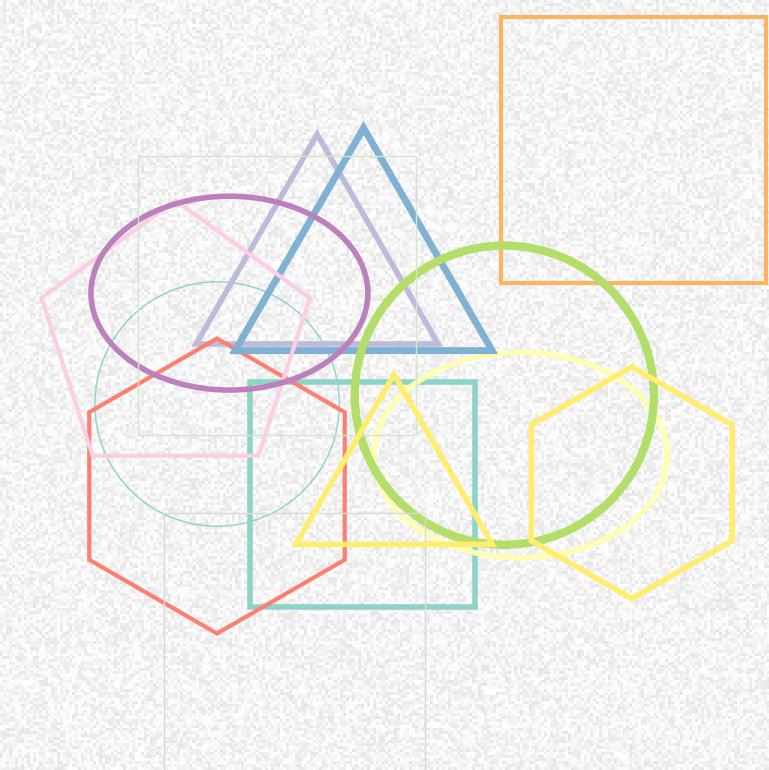[{"shape": "circle", "thickness": 0.5, "radius": 0.79, "center": [0.282, 0.475]}, {"shape": "square", "thickness": 2, "radius": 0.73, "center": [0.471, 0.358]}, {"shape": "oval", "thickness": 2, "radius": 0.95, "center": [0.676, 0.409]}, {"shape": "triangle", "thickness": 2, "radius": 0.91, "center": [0.412, 0.644]}, {"shape": "hexagon", "thickness": 1.5, "radius": 0.96, "center": [0.282, 0.369]}, {"shape": "triangle", "thickness": 2.5, "radius": 0.96, "center": [0.472, 0.641]}, {"shape": "square", "thickness": 1.5, "radius": 0.86, "center": [0.823, 0.805]}, {"shape": "circle", "thickness": 3, "radius": 0.97, "center": [0.655, 0.487]}, {"shape": "pentagon", "thickness": 1.5, "radius": 0.92, "center": [0.228, 0.556]}, {"shape": "square", "thickness": 0.5, "radius": 0.85, "center": [0.382, 0.164]}, {"shape": "oval", "thickness": 2, "radius": 0.9, "center": [0.298, 0.619]}, {"shape": "square", "thickness": 0.5, "radius": 0.9, "center": [0.36, 0.617]}, {"shape": "hexagon", "thickness": 2, "radius": 0.75, "center": [0.821, 0.373]}, {"shape": "triangle", "thickness": 2, "radius": 0.74, "center": [0.512, 0.367]}]